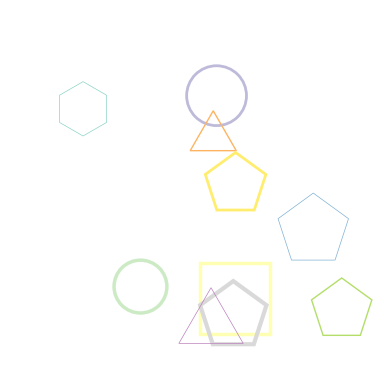[{"shape": "hexagon", "thickness": 0.5, "radius": 0.35, "center": [0.216, 0.717]}, {"shape": "square", "thickness": 2.5, "radius": 0.46, "center": [0.61, 0.224]}, {"shape": "circle", "thickness": 2, "radius": 0.39, "center": [0.562, 0.751]}, {"shape": "pentagon", "thickness": 0.5, "radius": 0.48, "center": [0.814, 0.402]}, {"shape": "triangle", "thickness": 1, "radius": 0.35, "center": [0.554, 0.643]}, {"shape": "pentagon", "thickness": 1, "radius": 0.41, "center": [0.888, 0.196]}, {"shape": "pentagon", "thickness": 3, "radius": 0.45, "center": [0.606, 0.179]}, {"shape": "triangle", "thickness": 0.5, "radius": 0.48, "center": [0.548, 0.156]}, {"shape": "circle", "thickness": 2.5, "radius": 0.34, "center": [0.365, 0.256]}, {"shape": "pentagon", "thickness": 2, "radius": 0.41, "center": [0.612, 0.521]}]